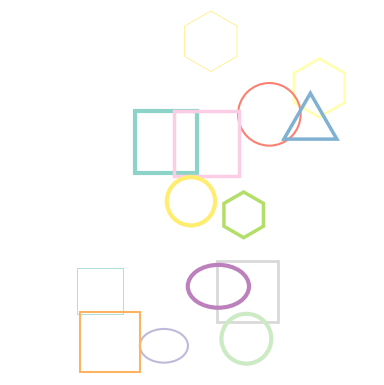[{"shape": "square", "thickness": 3, "radius": 0.4, "center": [0.432, 0.63]}, {"shape": "square", "thickness": 0.5, "radius": 0.3, "center": [0.26, 0.244]}, {"shape": "hexagon", "thickness": 2, "radius": 0.38, "center": [0.829, 0.772]}, {"shape": "oval", "thickness": 1.5, "radius": 0.31, "center": [0.426, 0.102]}, {"shape": "circle", "thickness": 1.5, "radius": 0.41, "center": [0.7, 0.703]}, {"shape": "triangle", "thickness": 2.5, "radius": 0.4, "center": [0.806, 0.678]}, {"shape": "square", "thickness": 1.5, "radius": 0.39, "center": [0.286, 0.111]}, {"shape": "hexagon", "thickness": 2.5, "radius": 0.3, "center": [0.633, 0.442]}, {"shape": "square", "thickness": 2.5, "radius": 0.42, "center": [0.536, 0.628]}, {"shape": "square", "thickness": 2, "radius": 0.39, "center": [0.643, 0.243]}, {"shape": "oval", "thickness": 3, "radius": 0.4, "center": [0.567, 0.256]}, {"shape": "circle", "thickness": 3, "radius": 0.32, "center": [0.64, 0.12]}, {"shape": "hexagon", "thickness": 0.5, "radius": 0.39, "center": [0.547, 0.893]}, {"shape": "circle", "thickness": 3, "radius": 0.31, "center": [0.496, 0.477]}]